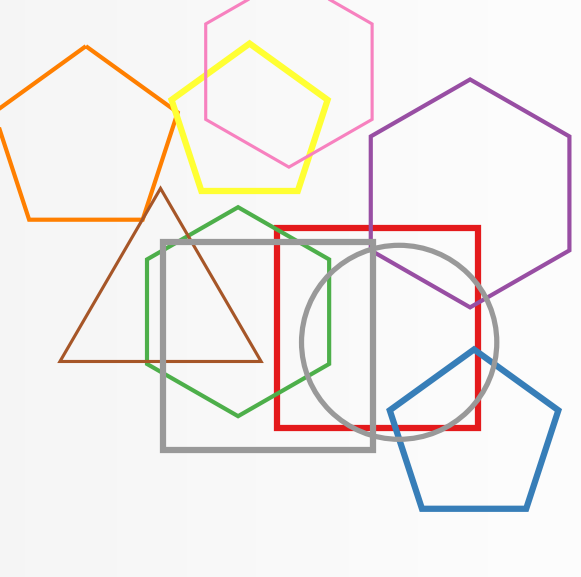[{"shape": "square", "thickness": 3, "radius": 0.87, "center": [0.649, 0.432]}, {"shape": "pentagon", "thickness": 3, "radius": 0.76, "center": [0.816, 0.242]}, {"shape": "hexagon", "thickness": 2, "radius": 0.9, "center": [0.41, 0.459]}, {"shape": "hexagon", "thickness": 2, "radius": 0.99, "center": [0.809, 0.664]}, {"shape": "pentagon", "thickness": 2, "radius": 0.83, "center": [0.148, 0.753]}, {"shape": "pentagon", "thickness": 3, "radius": 0.71, "center": [0.429, 0.783]}, {"shape": "triangle", "thickness": 1.5, "radius": 1.0, "center": [0.276, 0.473]}, {"shape": "hexagon", "thickness": 1.5, "radius": 0.83, "center": [0.497, 0.875]}, {"shape": "square", "thickness": 3, "radius": 0.9, "center": [0.461, 0.4]}, {"shape": "circle", "thickness": 2.5, "radius": 0.84, "center": [0.687, 0.406]}]